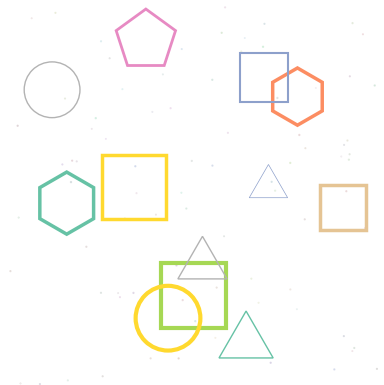[{"shape": "triangle", "thickness": 1, "radius": 0.41, "center": [0.639, 0.111]}, {"shape": "hexagon", "thickness": 2.5, "radius": 0.4, "center": [0.173, 0.472]}, {"shape": "hexagon", "thickness": 2.5, "radius": 0.37, "center": [0.773, 0.749]}, {"shape": "square", "thickness": 1.5, "radius": 0.32, "center": [0.686, 0.8]}, {"shape": "triangle", "thickness": 0.5, "radius": 0.29, "center": [0.697, 0.515]}, {"shape": "pentagon", "thickness": 2, "radius": 0.41, "center": [0.379, 0.895]}, {"shape": "square", "thickness": 3, "radius": 0.42, "center": [0.502, 0.233]}, {"shape": "circle", "thickness": 3, "radius": 0.42, "center": [0.436, 0.174]}, {"shape": "square", "thickness": 2.5, "radius": 0.41, "center": [0.349, 0.514]}, {"shape": "square", "thickness": 2.5, "radius": 0.3, "center": [0.891, 0.461]}, {"shape": "circle", "thickness": 1, "radius": 0.36, "center": [0.135, 0.767]}, {"shape": "triangle", "thickness": 1, "radius": 0.37, "center": [0.526, 0.312]}]